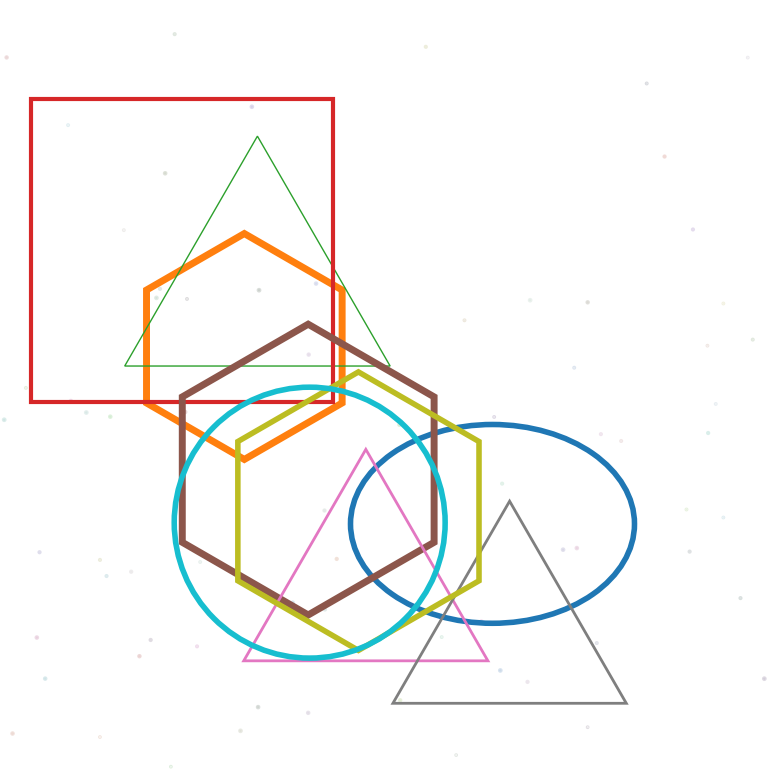[{"shape": "oval", "thickness": 2, "radius": 0.92, "center": [0.64, 0.32]}, {"shape": "hexagon", "thickness": 2.5, "radius": 0.73, "center": [0.317, 0.55]}, {"shape": "triangle", "thickness": 0.5, "radius": 1.0, "center": [0.334, 0.624]}, {"shape": "square", "thickness": 1.5, "radius": 0.98, "center": [0.236, 0.675]}, {"shape": "hexagon", "thickness": 2.5, "radius": 0.94, "center": [0.4, 0.39]}, {"shape": "triangle", "thickness": 1, "radius": 0.92, "center": [0.475, 0.233]}, {"shape": "triangle", "thickness": 1, "radius": 0.87, "center": [0.662, 0.174]}, {"shape": "hexagon", "thickness": 2, "radius": 0.9, "center": [0.465, 0.336]}, {"shape": "circle", "thickness": 2, "radius": 0.88, "center": [0.402, 0.321]}]